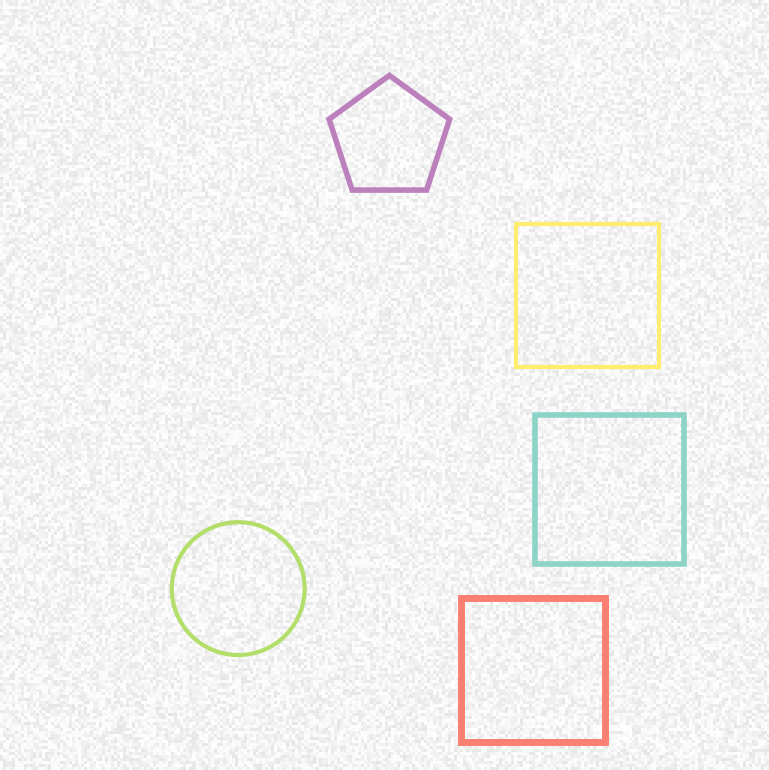[{"shape": "square", "thickness": 2, "radius": 0.48, "center": [0.792, 0.364]}, {"shape": "square", "thickness": 2.5, "radius": 0.47, "center": [0.692, 0.13]}, {"shape": "circle", "thickness": 1.5, "radius": 0.43, "center": [0.309, 0.236]}, {"shape": "pentagon", "thickness": 2, "radius": 0.41, "center": [0.506, 0.82]}, {"shape": "square", "thickness": 1.5, "radius": 0.46, "center": [0.763, 0.616]}]